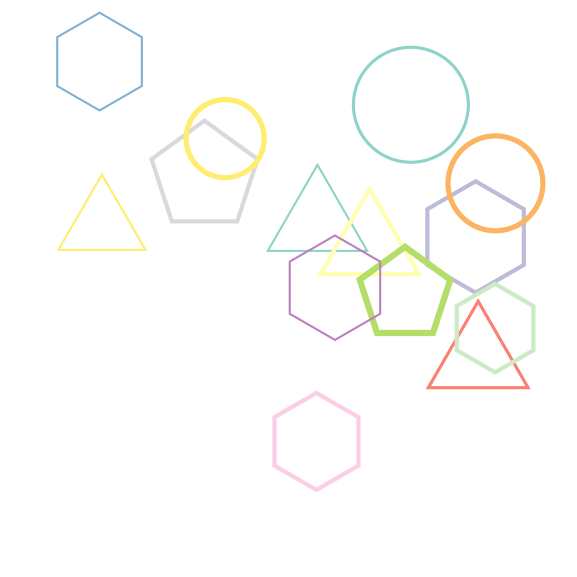[{"shape": "triangle", "thickness": 1, "radius": 0.5, "center": [0.55, 0.614]}, {"shape": "circle", "thickness": 1.5, "radius": 0.5, "center": [0.711, 0.818]}, {"shape": "triangle", "thickness": 2, "radius": 0.49, "center": [0.64, 0.573]}, {"shape": "hexagon", "thickness": 2, "radius": 0.48, "center": [0.824, 0.589]}, {"shape": "triangle", "thickness": 1.5, "radius": 0.5, "center": [0.828, 0.378]}, {"shape": "hexagon", "thickness": 1, "radius": 0.42, "center": [0.172, 0.893]}, {"shape": "circle", "thickness": 2.5, "radius": 0.41, "center": [0.858, 0.682]}, {"shape": "pentagon", "thickness": 3, "radius": 0.41, "center": [0.701, 0.489]}, {"shape": "hexagon", "thickness": 2, "radius": 0.42, "center": [0.548, 0.235]}, {"shape": "pentagon", "thickness": 2, "radius": 0.48, "center": [0.354, 0.694]}, {"shape": "hexagon", "thickness": 1, "radius": 0.45, "center": [0.58, 0.501]}, {"shape": "hexagon", "thickness": 2, "radius": 0.38, "center": [0.857, 0.431]}, {"shape": "triangle", "thickness": 1, "radius": 0.44, "center": [0.176, 0.61]}, {"shape": "circle", "thickness": 2.5, "radius": 0.34, "center": [0.39, 0.759]}]